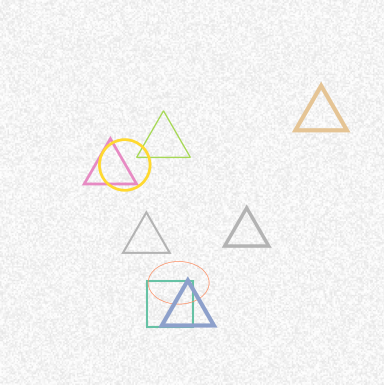[{"shape": "square", "thickness": 1.5, "radius": 0.3, "center": [0.442, 0.211]}, {"shape": "oval", "thickness": 0.5, "radius": 0.4, "center": [0.464, 0.265]}, {"shape": "triangle", "thickness": 3, "radius": 0.39, "center": [0.488, 0.194]}, {"shape": "triangle", "thickness": 2, "radius": 0.39, "center": [0.287, 0.561]}, {"shape": "triangle", "thickness": 1, "radius": 0.4, "center": [0.425, 0.631]}, {"shape": "circle", "thickness": 2, "radius": 0.33, "center": [0.324, 0.572]}, {"shape": "triangle", "thickness": 3, "radius": 0.39, "center": [0.834, 0.7]}, {"shape": "triangle", "thickness": 2.5, "radius": 0.33, "center": [0.641, 0.394]}, {"shape": "triangle", "thickness": 1.5, "radius": 0.35, "center": [0.38, 0.378]}]